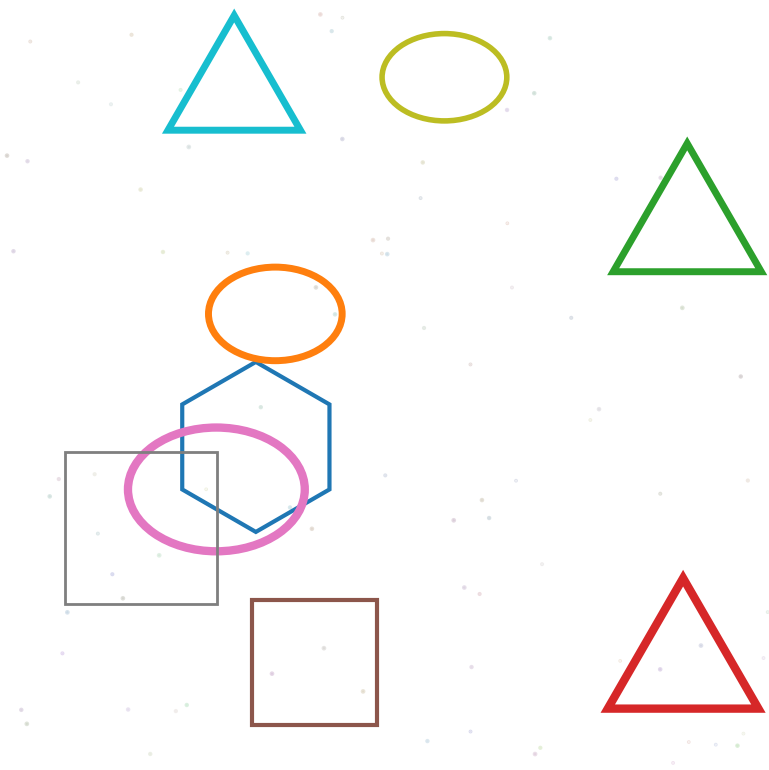[{"shape": "hexagon", "thickness": 1.5, "radius": 0.55, "center": [0.332, 0.42]}, {"shape": "oval", "thickness": 2.5, "radius": 0.43, "center": [0.358, 0.592]}, {"shape": "triangle", "thickness": 2.5, "radius": 0.56, "center": [0.892, 0.703]}, {"shape": "triangle", "thickness": 3, "radius": 0.56, "center": [0.887, 0.136]}, {"shape": "square", "thickness": 1.5, "radius": 0.41, "center": [0.409, 0.139]}, {"shape": "oval", "thickness": 3, "radius": 0.57, "center": [0.281, 0.364]}, {"shape": "square", "thickness": 1, "radius": 0.49, "center": [0.184, 0.314]}, {"shape": "oval", "thickness": 2, "radius": 0.41, "center": [0.577, 0.9]}, {"shape": "triangle", "thickness": 2.5, "radius": 0.5, "center": [0.304, 0.881]}]